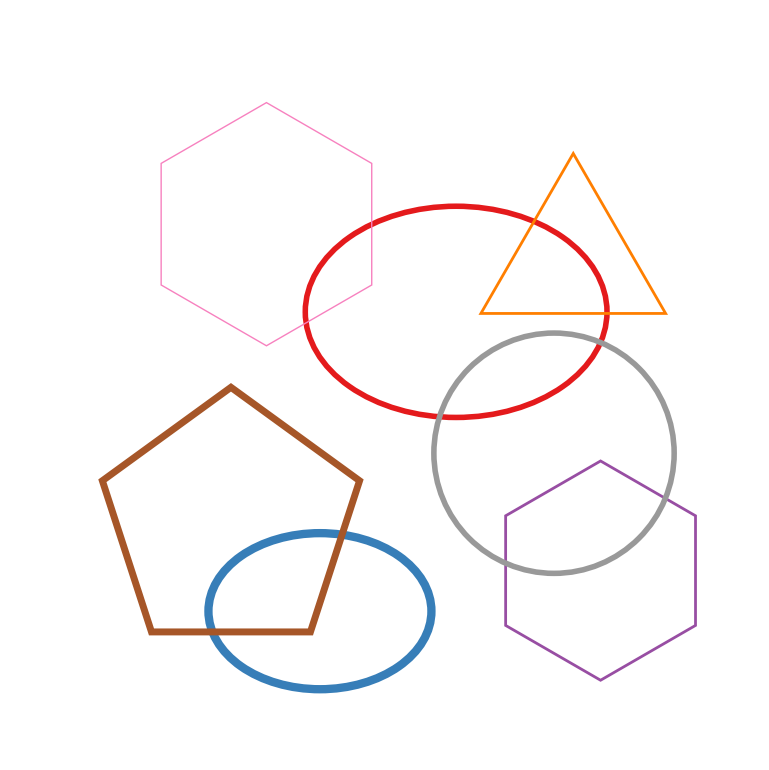[{"shape": "oval", "thickness": 2, "radius": 0.98, "center": [0.592, 0.595]}, {"shape": "oval", "thickness": 3, "radius": 0.72, "center": [0.416, 0.206]}, {"shape": "hexagon", "thickness": 1, "radius": 0.71, "center": [0.78, 0.259]}, {"shape": "triangle", "thickness": 1, "radius": 0.69, "center": [0.744, 0.662]}, {"shape": "pentagon", "thickness": 2.5, "radius": 0.88, "center": [0.3, 0.321]}, {"shape": "hexagon", "thickness": 0.5, "radius": 0.79, "center": [0.346, 0.709]}, {"shape": "circle", "thickness": 2, "radius": 0.78, "center": [0.72, 0.411]}]